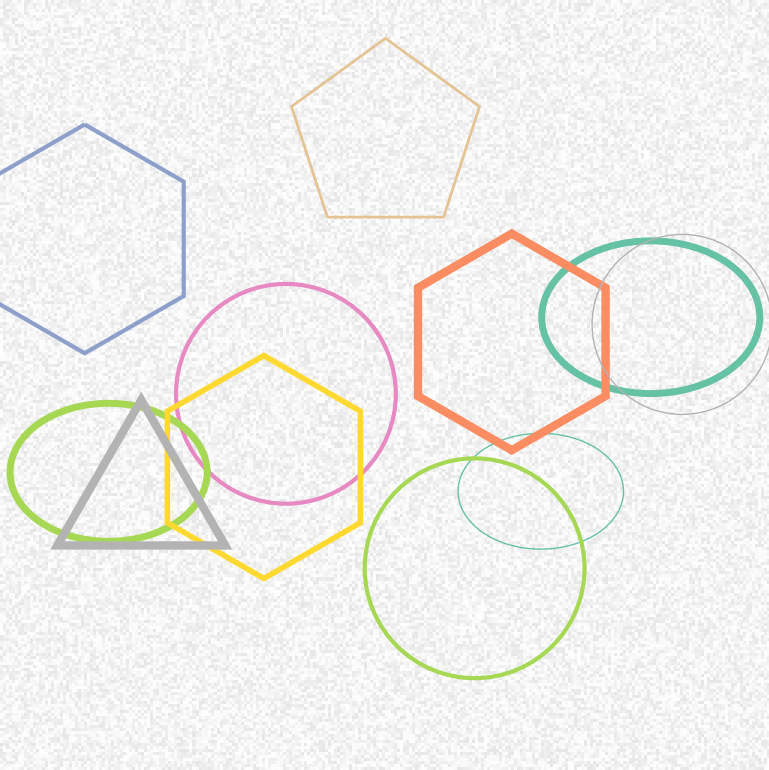[{"shape": "oval", "thickness": 2.5, "radius": 0.71, "center": [0.845, 0.588]}, {"shape": "oval", "thickness": 0.5, "radius": 0.54, "center": [0.702, 0.362]}, {"shape": "hexagon", "thickness": 3, "radius": 0.7, "center": [0.665, 0.556]}, {"shape": "hexagon", "thickness": 1.5, "radius": 0.74, "center": [0.11, 0.69]}, {"shape": "circle", "thickness": 1.5, "radius": 0.71, "center": [0.371, 0.489]}, {"shape": "circle", "thickness": 1.5, "radius": 0.71, "center": [0.616, 0.262]}, {"shape": "oval", "thickness": 2.5, "radius": 0.64, "center": [0.141, 0.387]}, {"shape": "hexagon", "thickness": 2, "radius": 0.72, "center": [0.343, 0.393]}, {"shape": "pentagon", "thickness": 1, "radius": 0.64, "center": [0.501, 0.822]}, {"shape": "triangle", "thickness": 3, "radius": 0.63, "center": [0.183, 0.355]}, {"shape": "circle", "thickness": 0.5, "radius": 0.58, "center": [0.886, 0.579]}]